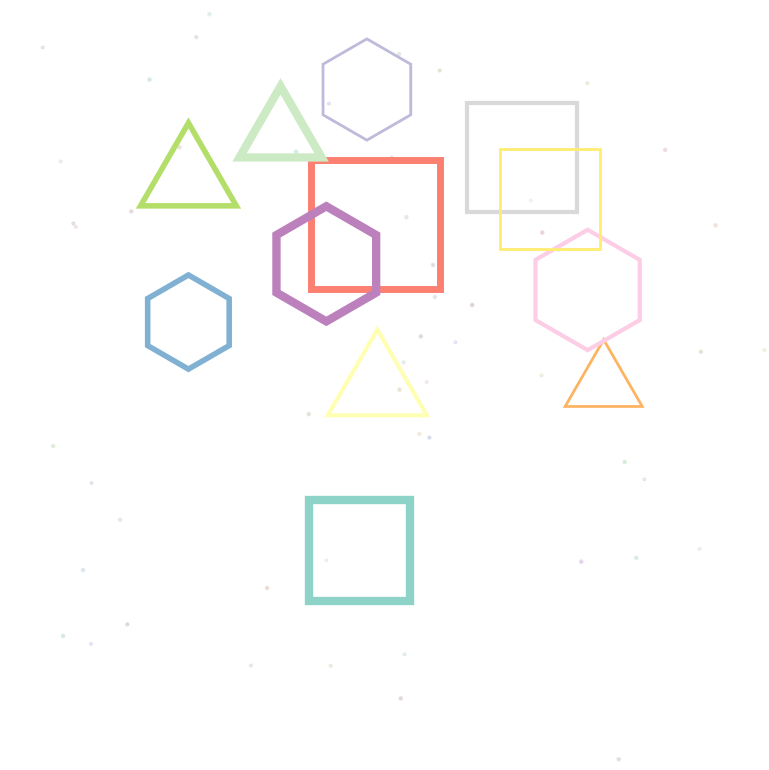[{"shape": "square", "thickness": 3, "radius": 0.33, "center": [0.467, 0.285]}, {"shape": "triangle", "thickness": 1.5, "radius": 0.37, "center": [0.49, 0.498]}, {"shape": "hexagon", "thickness": 1, "radius": 0.33, "center": [0.476, 0.884]}, {"shape": "square", "thickness": 2.5, "radius": 0.42, "center": [0.487, 0.708]}, {"shape": "hexagon", "thickness": 2, "radius": 0.31, "center": [0.245, 0.582]}, {"shape": "triangle", "thickness": 1, "radius": 0.29, "center": [0.784, 0.501]}, {"shape": "triangle", "thickness": 2, "radius": 0.36, "center": [0.245, 0.769]}, {"shape": "hexagon", "thickness": 1.5, "radius": 0.39, "center": [0.763, 0.623]}, {"shape": "square", "thickness": 1.5, "radius": 0.35, "center": [0.678, 0.795]}, {"shape": "hexagon", "thickness": 3, "radius": 0.37, "center": [0.424, 0.657]}, {"shape": "triangle", "thickness": 3, "radius": 0.31, "center": [0.364, 0.826]}, {"shape": "square", "thickness": 1, "radius": 0.33, "center": [0.714, 0.742]}]